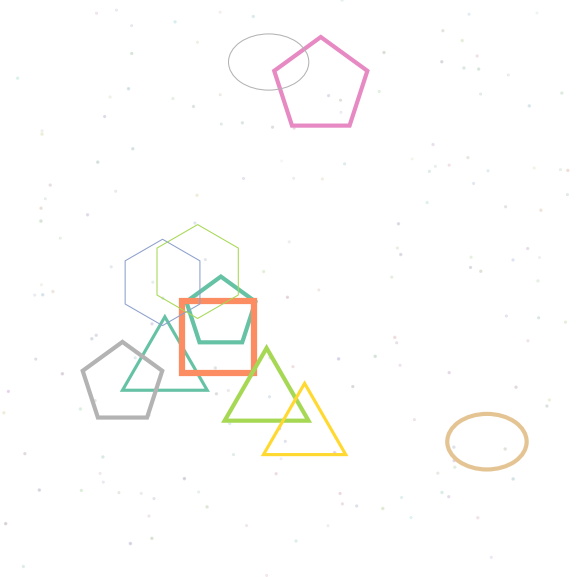[{"shape": "triangle", "thickness": 1.5, "radius": 0.42, "center": [0.285, 0.366]}, {"shape": "pentagon", "thickness": 2, "radius": 0.31, "center": [0.382, 0.457]}, {"shape": "square", "thickness": 3, "radius": 0.31, "center": [0.378, 0.416]}, {"shape": "hexagon", "thickness": 0.5, "radius": 0.37, "center": [0.281, 0.51]}, {"shape": "pentagon", "thickness": 2, "radius": 0.42, "center": [0.555, 0.85]}, {"shape": "triangle", "thickness": 2, "radius": 0.42, "center": [0.462, 0.313]}, {"shape": "hexagon", "thickness": 0.5, "radius": 0.41, "center": [0.342, 0.529]}, {"shape": "triangle", "thickness": 1.5, "radius": 0.41, "center": [0.527, 0.253]}, {"shape": "oval", "thickness": 2, "radius": 0.34, "center": [0.843, 0.234]}, {"shape": "pentagon", "thickness": 2, "radius": 0.36, "center": [0.212, 0.335]}, {"shape": "oval", "thickness": 0.5, "radius": 0.35, "center": [0.465, 0.892]}]